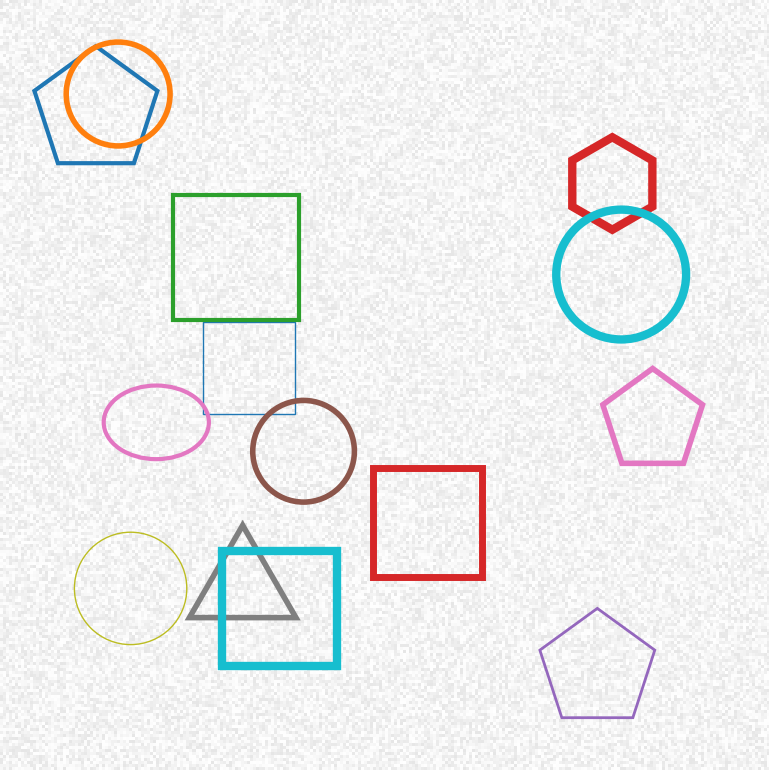[{"shape": "square", "thickness": 0.5, "radius": 0.3, "center": [0.324, 0.522]}, {"shape": "pentagon", "thickness": 1.5, "radius": 0.42, "center": [0.125, 0.856]}, {"shape": "circle", "thickness": 2, "radius": 0.34, "center": [0.153, 0.878]}, {"shape": "square", "thickness": 1.5, "radius": 0.41, "center": [0.306, 0.665]}, {"shape": "square", "thickness": 2.5, "radius": 0.35, "center": [0.555, 0.321]}, {"shape": "hexagon", "thickness": 3, "radius": 0.3, "center": [0.795, 0.762]}, {"shape": "pentagon", "thickness": 1, "radius": 0.39, "center": [0.776, 0.131]}, {"shape": "circle", "thickness": 2, "radius": 0.33, "center": [0.394, 0.414]}, {"shape": "pentagon", "thickness": 2, "radius": 0.34, "center": [0.848, 0.453]}, {"shape": "oval", "thickness": 1.5, "radius": 0.34, "center": [0.203, 0.451]}, {"shape": "triangle", "thickness": 2, "radius": 0.4, "center": [0.315, 0.238]}, {"shape": "circle", "thickness": 0.5, "radius": 0.36, "center": [0.17, 0.236]}, {"shape": "square", "thickness": 3, "radius": 0.37, "center": [0.363, 0.209]}, {"shape": "circle", "thickness": 3, "radius": 0.42, "center": [0.807, 0.643]}]